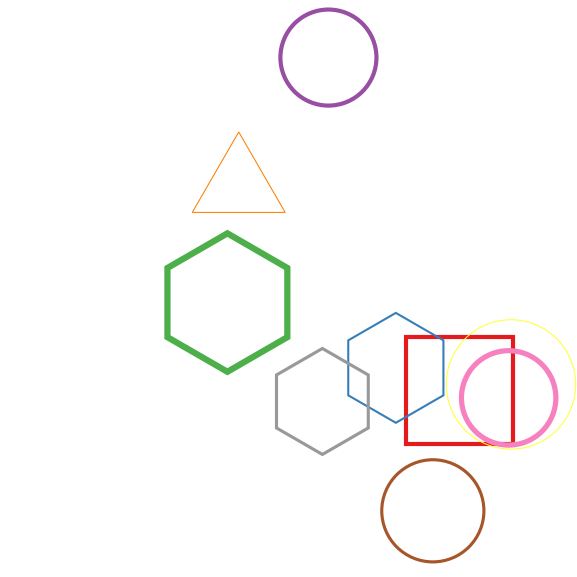[{"shape": "square", "thickness": 2, "radius": 0.46, "center": [0.796, 0.323]}, {"shape": "hexagon", "thickness": 1, "radius": 0.48, "center": [0.685, 0.362]}, {"shape": "hexagon", "thickness": 3, "radius": 0.6, "center": [0.394, 0.475]}, {"shape": "circle", "thickness": 2, "radius": 0.42, "center": [0.569, 0.899]}, {"shape": "triangle", "thickness": 0.5, "radius": 0.46, "center": [0.413, 0.678]}, {"shape": "circle", "thickness": 0.5, "radius": 0.56, "center": [0.885, 0.333]}, {"shape": "circle", "thickness": 1.5, "radius": 0.44, "center": [0.749, 0.115]}, {"shape": "circle", "thickness": 2.5, "radius": 0.41, "center": [0.881, 0.31]}, {"shape": "hexagon", "thickness": 1.5, "radius": 0.46, "center": [0.558, 0.304]}]